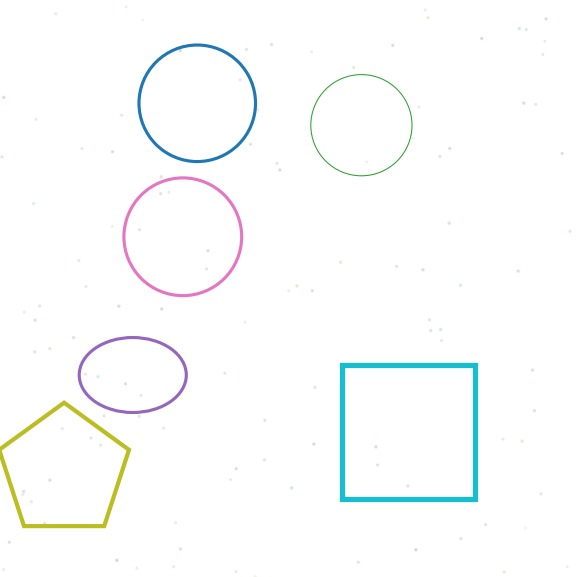[{"shape": "circle", "thickness": 1.5, "radius": 0.5, "center": [0.342, 0.82]}, {"shape": "circle", "thickness": 0.5, "radius": 0.44, "center": [0.626, 0.782]}, {"shape": "oval", "thickness": 1.5, "radius": 0.46, "center": [0.23, 0.35]}, {"shape": "circle", "thickness": 1.5, "radius": 0.51, "center": [0.317, 0.589]}, {"shape": "pentagon", "thickness": 2, "radius": 0.59, "center": [0.111, 0.184]}, {"shape": "square", "thickness": 2.5, "radius": 0.58, "center": [0.707, 0.252]}]